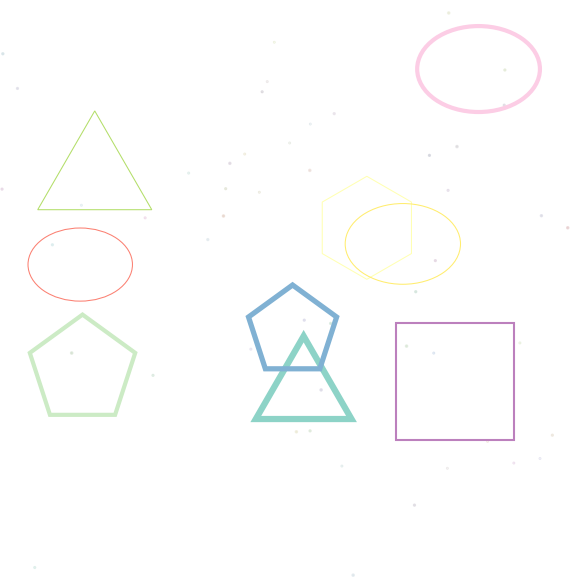[{"shape": "triangle", "thickness": 3, "radius": 0.48, "center": [0.526, 0.321]}, {"shape": "hexagon", "thickness": 0.5, "radius": 0.45, "center": [0.635, 0.605]}, {"shape": "oval", "thickness": 0.5, "radius": 0.45, "center": [0.139, 0.541]}, {"shape": "pentagon", "thickness": 2.5, "radius": 0.4, "center": [0.507, 0.425]}, {"shape": "triangle", "thickness": 0.5, "radius": 0.57, "center": [0.164, 0.693]}, {"shape": "oval", "thickness": 2, "radius": 0.53, "center": [0.829, 0.88]}, {"shape": "square", "thickness": 1, "radius": 0.51, "center": [0.788, 0.338]}, {"shape": "pentagon", "thickness": 2, "radius": 0.48, "center": [0.143, 0.358]}, {"shape": "oval", "thickness": 0.5, "radius": 0.5, "center": [0.698, 0.577]}]